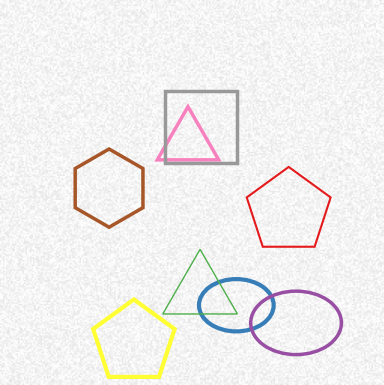[{"shape": "pentagon", "thickness": 1.5, "radius": 0.57, "center": [0.75, 0.452]}, {"shape": "oval", "thickness": 3, "radius": 0.49, "center": [0.614, 0.207]}, {"shape": "triangle", "thickness": 1, "radius": 0.56, "center": [0.52, 0.24]}, {"shape": "oval", "thickness": 2.5, "radius": 0.59, "center": [0.769, 0.161]}, {"shape": "pentagon", "thickness": 3, "radius": 0.56, "center": [0.348, 0.111]}, {"shape": "hexagon", "thickness": 2.5, "radius": 0.51, "center": [0.283, 0.511]}, {"shape": "triangle", "thickness": 2.5, "radius": 0.46, "center": [0.488, 0.631]}, {"shape": "square", "thickness": 2.5, "radius": 0.47, "center": [0.521, 0.67]}]